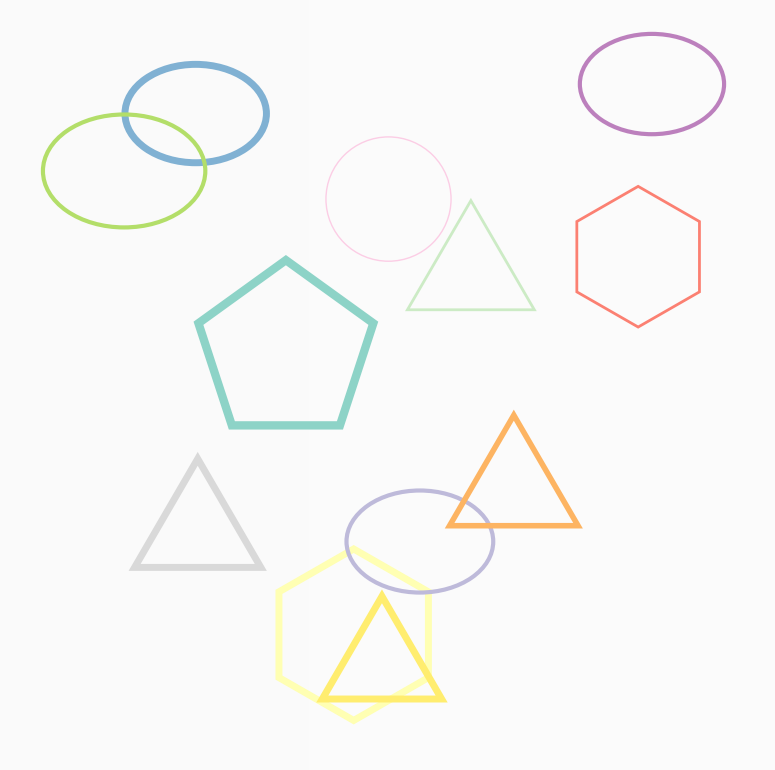[{"shape": "pentagon", "thickness": 3, "radius": 0.59, "center": [0.369, 0.544]}, {"shape": "hexagon", "thickness": 2.5, "radius": 0.56, "center": [0.456, 0.176]}, {"shape": "oval", "thickness": 1.5, "radius": 0.47, "center": [0.542, 0.297]}, {"shape": "hexagon", "thickness": 1, "radius": 0.46, "center": [0.823, 0.667]}, {"shape": "oval", "thickness": 2.5, "radius": 0.46, "center": [0.253, 0.853]}, {"shape": "triangle", "thickness": 2, "radius": 0.48, "center": [0.663, 0.365]}, {"shape": "oval", "thickness": 1.5, "radius": 0.52, "center": [0.16, 0.778]}, {"shape": "circle", "thickness": 0.5, "radius": 0.4, "center": [0.501, 0.741]}, {"shape": "triangle", "thickness": 2.5, "radius": 0.47, "center": [0.255, 0.31]}, {"shape": "oval", "thickness": 1.5, "radius": 0.47, "center": [0.841, 0.891]}, {"shape": "triangle", "thickness": 1, "radius": 0.47, "center": [0.608, 0.645]}, {"shape": "triangle", "thickness": 2.5, "radius": 0.44, "center": [0.493, 0.137]}]